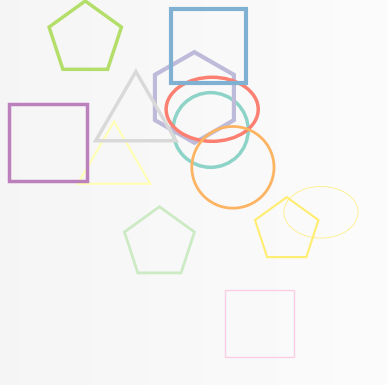[{"shape": "circle", "thickness": 2.5, "radius": 0.48, "center": [0.544, 0.662]}, {"shape": "triangle", "thickness": 1.5, "radius": 0.54, "center": [0.294, 0.577]}, {"shape": "hexagon", "thickness": 3, "radius": 0.59, "center": [0.502, 0.747]}, {"shape": "oval", "thickness": 2.5, "radius": 0.59, "center": [0.548, 0.716]}, {"shape": "square", "thickness": 3, "radius": 0.48, "center": [0.539, 0.881]}, {"shape": "circle", "thickness": 2, "radius": 0.53, "center": [0.601, 0.565]}, {"shape": "pentagon", "thickness": 2.5, "radius": 0.49, "center": [0.22, 0.899]}, {"shape": "square", "thickness": 1, "radius": 0.44, "center": [0.67, 0.16]}, {"shape": "triangle", "thickness": 2.5, "radius": 0.6, "center": [0.351, 0.694]}, {"shape": "square", "thickness": 2.5, "radius": 0.5, "center": [0.124, 0.63]}, {"shape": "pentagon", "thickness": 2, "radius": 0.47, "center": [0.411, 0.368]}, {"shape": "pentagon", "thickness": 1.5, "radius": 0.43, "center": [0.74, 0.402]}, {"shape": "oval", "thickness": 0.5, "radius": 0.48, "center": [0.828, 0.449]}]